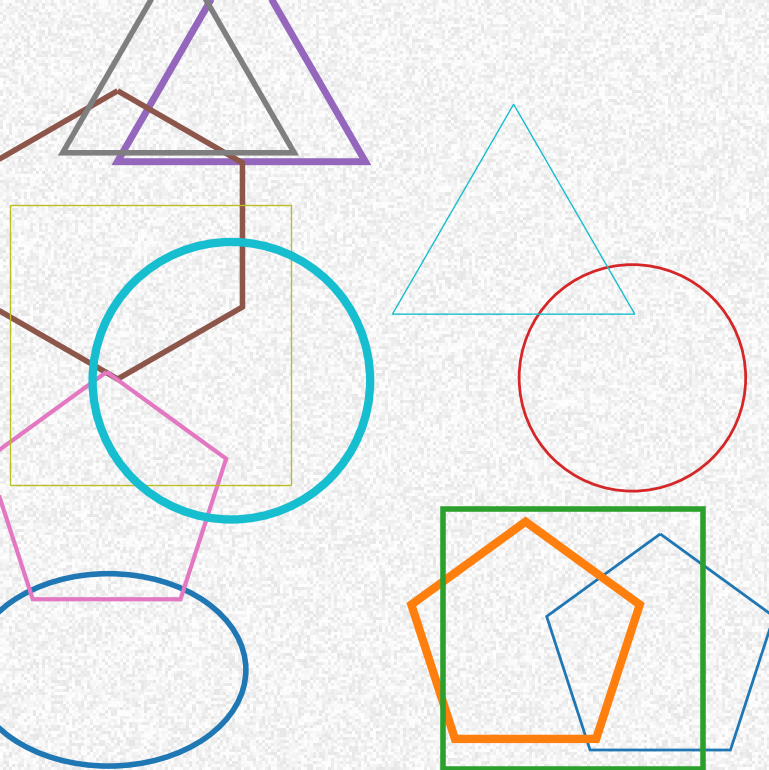[{"shape": "oval", "thickness": 2, "radius": 0.89, "center": [0.141, 0.13]}, {"shape": "pentagon", "thickness": 1, "radius": 0.78, "center": [0.857, 0.151]}, {"shape": "pentagon", "thickness": 3, "radius": 0.78, "center": [0.683, 0.167]}, {"shape": "square", "thickness": 2, "radius": 0.84, "center": [0.744, 0.17]}, {"shape": "circle", "thickness": 1, "radius": 0.74, "center": [0.821, 0.509]}, {"shape": "triangle", "thickness": 2.5, "radius": 0.93, "center": [0.314, 0.883]}, {"shape": "hexagon", "thickness": 2, "radius": 0.94, "center": [0.153, 0.695]}, {"shape": "pentagon", "thickness": 1.5, "radius": 0.82, "center": [0.138, 0.354]}, {"shape": "triangle", "thickness": 2, "radius": 0.87, "center": [0.232, 0.888]}, {"shape": "square", "thickness": 0.5, "radius": 0.91, "center": [0.195, 0.552]}, {"shape": "triangle", "thickness": 0.5, "radius": 0.91, "center": [0.667, 0.683]}, {"shape": "circle", "thickness": 3, "radius": 0.9, "center": [0.3, 0.506]}]